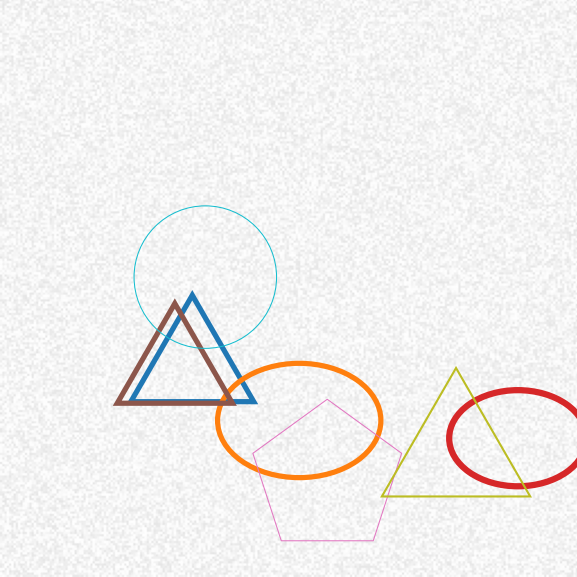[{"shape": "triangle", "thickness": 2.5, "radius": 0.61, "center": [0.333, 0.365]}, {"shape": "oval", "thickness": 2.5, "radius": 0.71, "center": [0.518, 0.271]}, {"shape": "oval", "thickness": 3, "radius": 0.59, "center": [0.897, 0.24]}, {"shape": "triangle", "thickness": 2.5, "radius": 0.58, "center": [0.303, 0.358]}, {"shape": "pentagon", "thickness": 0.5, "radius": 0.68, "center": [0.567, 0.172]}, {"shape": "triangle", "thickness": 1, "radius": 0.74, "center": [0.79, 0.214]}, {"shape": "circle", "thickness": 0.5, "radius": 0.62, "center": [0.356, 0.519]}]